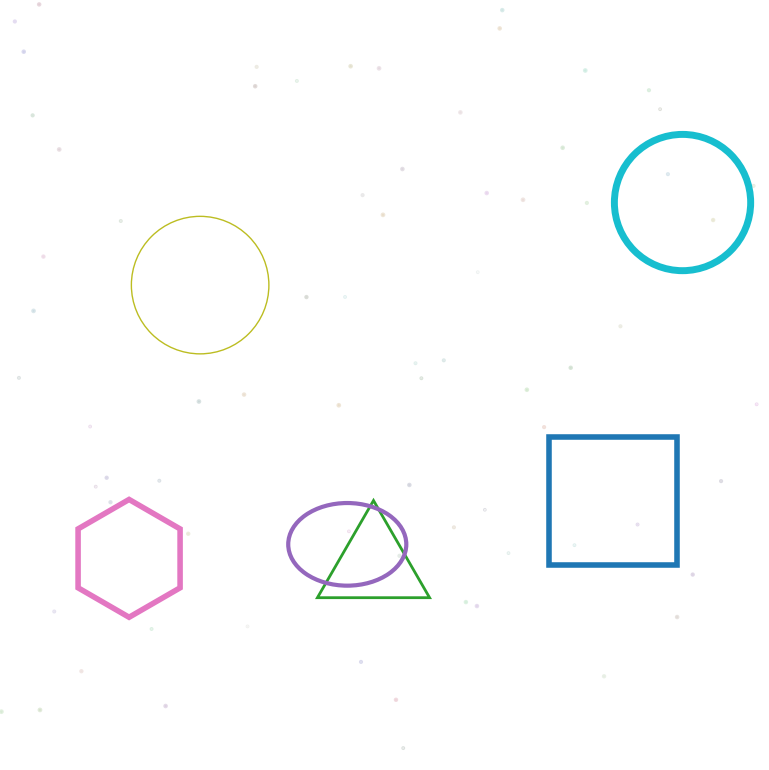[{"shape": "square", "thickness": 2, "radius": 0.42, "center": [0.796, 0.349]}, {"shape": "triangle", "thickness": 1, "radius": 0.42, "center": [0.485, 0.266]}, {"shape": "oval", "thickness": 1.5, "radius": 0.38, "center": [0.451, 0.293]}, {"shape": "hexagon", "thickness": 2, "radius": 0.38, "center": [0.168, 0.275]}, {"shape": "circle", "thickness": 0.5, "radius": 0.45, "center": [0.26, 0.63]}, {"shape": "circle", "thickness": 2.5, "radius": 0.44, "center": [0.886, 0.737]}]